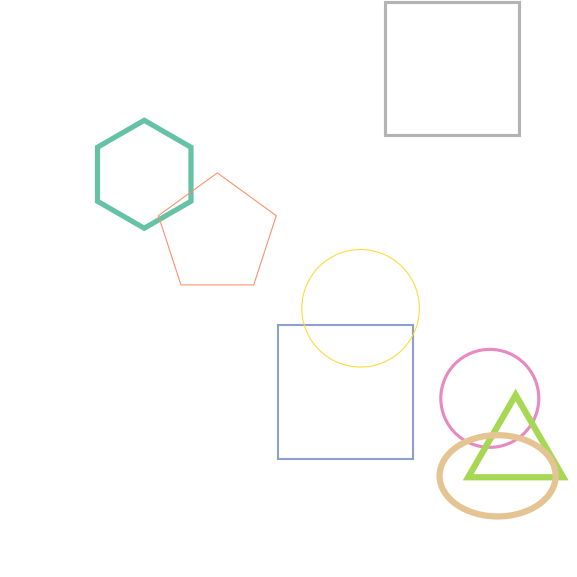[{"shape": "hexagon", "thickness": 2.5, "radius": 0.47, "center": [0.25, 0.697]}, {"shape": "pentagon", "thickness": 0.5, "radius": 0.54, "center": [0.376, 0.593]}, {"shape": "square", "thickness": 1, "radius": 0.58, "center": [0.598, 0.32]}, {"shape": "circle", "thickness": 1.5, "radius": 0.42, "center": [0.848, 0.309]}, {"shape": "triangle", "thickness": 3, "radius": 0.47, "center": [0.893, 0.22]}, {"shape": "circle", "thickness": 0.5, "radius": 0.51, "center": [0.624, 0.465]}, {"shape": "oval", "thickness": 3, "radius": 0.5, "center": [0.862, 0.175]}, {"shape": "square", "thickness": 1.5, "radius": 0.58, "center": [0.783, 0.88]}]